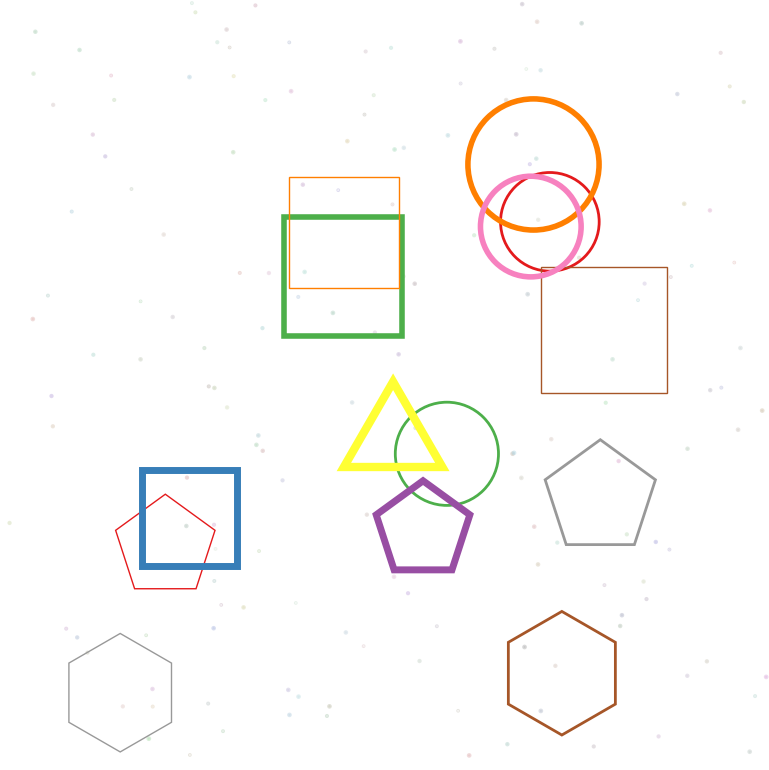[{"shape": "pentagon", "thickness": 0.5, "radius": 0.34, "center": [0.215, 0.29]}, {"shape": "circle", "thickness": 1, "radius": 0.32, "center": [0.714, 0.712]}, {"shape": "square", "thickness": 2.5, "radius": 0.31, "center": [0.246, 0.328]}, {"shape": "circle", "thickness": 1, "radius": 0.34, "center": [0.58, 0.411]}, {"shape": "square", "thickness": 2, "radius": 0.38, "center": [0.445, 0.641]}, {"shape": "pentagon", "thickness": 2.5, "radius": 0.32, "center": [0.549, 0.312]}, {"shape": "square", "thickness": 0.5, "radius": 0.36, "center": [0.447, 0.698]}, {"shape": "circle", "thickness": 2, "radius": 0.43, "center": [0.693, 0.786]}, {"shape": "triangle", "thickness": 3, "radius": 0.37, "center": [0.511, 0.43]}, {"shape": "square", "thickness": 0.5, "radius": 0.41, "center": [0.785, 0.571]}, {"shape": "hexagon", "thickness": 1, "radius": 0.4, "center": [0.73, 0.126]}, {"shape": "circle", "thickness": 2, "radius": 0.33, "center": [0.689, 0.706]}, {"shape": "pentagon", "thickness": 1, "radius": 0.38, "center": [0.78, 0.354]}, {"shape": "hexagon", "thickness": 0.5, "radius": 0.38, "center": [0.156, 0.1]}]